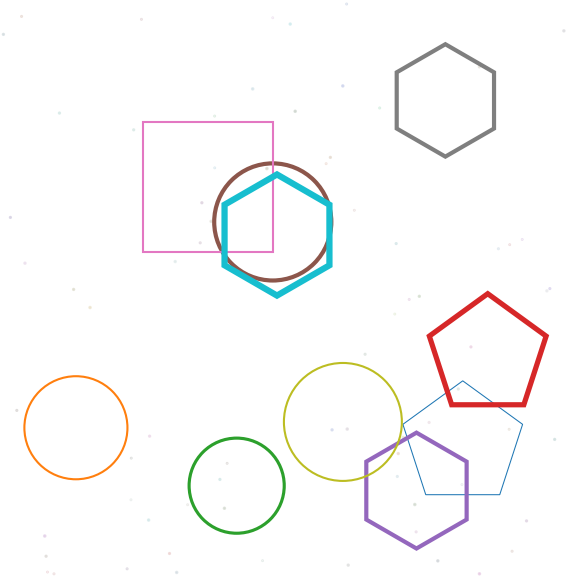[{"shape": "pentagon", "thickness": 0.5, "radius": 0.54, "center": [0.801, 0.231]}, {"shape": "circle", "thickness": 1, "radius": 0.45, "center": [0.131, 0.258]}, {"shape": "circle", "thickness": 1.5, "radius": 0.41, "center": [0.41, 0.158]}, {"shape": "pentagon", "thickness": 2.5, "radius": 0.53, "center": [0.845, 0.384]}, {"shape": "hexagon", "thickness": 2, "radius": 0.5, "center": [0.721, 0.15]}, {"shape": "circle", "thickness": 2, "radius": 0.51, "center": [0.472, 0.615]}, {"shape": "square", "thickness": 1, "radius": 0.56, "center": [0.36, 0.675]}, {"shape": "hexagon", "thickness": 2, "radius": 0.49, "center": [0.771, 0.825]}, {"shape": "circle", "thickness": 1, "radius": 0.51, "center": [0.594, 0.268]}, {"shape": "hexagon", "thickness": 3, "radius": 0.52, "center": [0.48, 0.592]}]